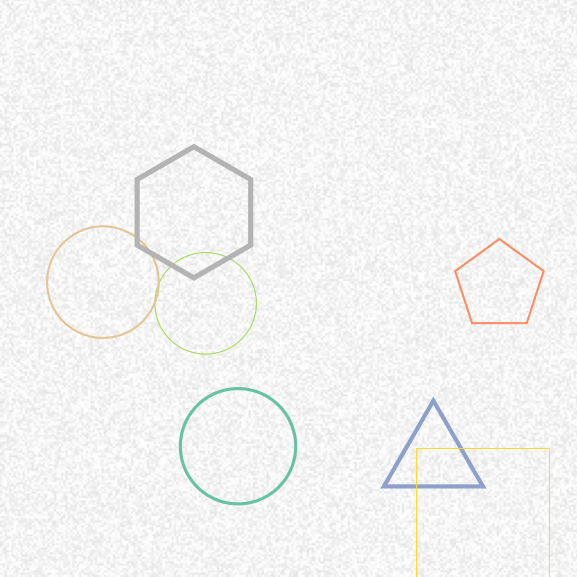[{"shape": "circle", "thickness": 1.5, "radius": 0.5, "center": [0.412, 0.226]}, {"shape": "pentagon", "thickness": 1, "radius": 0.4, "center": [0.865, 0.505]}, {"shape": "triangle", "thickness": 2, "radius": 0.49, "center": [0.75, 0.206]}, {"shape": "circle", "thickness": 0.5, "radius": 0.44, "center": [0.356, 0.474]}, {"shape": "square", "thickness": 0.5, "radius": 0.57, "center": [0.835, 0.109]}, {"shape": "circle", "thickness": 1, "radius": 0.48, "center": [0.178, 0.511]}, {"shape": "hexagon", "thickness": 2.5, "radius": 0.57, "center": [0.336, 0.632]}]